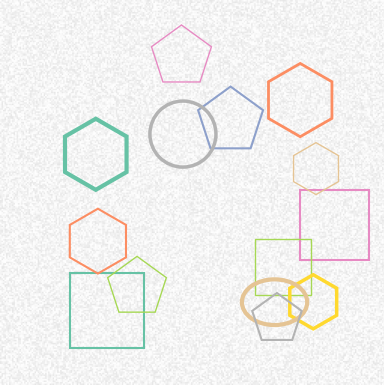[{"shape": "square", "thickness": 1.5, "radius": 0.49, "center": [0.278, 0.192]}, {"shape": "hexagon", "thickness": 3, "radius": 0.46, "center": [0.249, 0.599]}, {"shape": "hexagon", "thickness": 2, "radius": 0.48, "center": [0.78, 0.74]}, {"shape": "hexagon", "thickness": 1.5, "radius": 0.42, "center": [0.254, 0.374]}, {"shape": "pentagon", "thickness": 1.5, "radius": 0.44, "center": [0.599, 0.686]}, {"shape": "pentagon", "thickness": 1, "radius": 0.41, "center": [0.471, 0.853]}, {"shape": "square", "thickness": 1.5, "radius": 0.45, "center": [0.869, 0.416]}, {"shape": "square", "thickness": 1, "radius": 0.36, "center": [0.735, 0.307]}, {"shape": "pentagon", "thickness": 1, "radius": 0.4, "center": [0.356, 0.254]}, {"shape": "hexagon", "thickness": 2.5, "radius": 0.35, "center": [0.814, 0.216]}, {"shape": "oval", "thickness": 3, "radius": 0.42, "center": [0.713, 0.215]}, {"shape": "hexagon", "thickness": 1, "radius": 0.34, "center": [0.821, 0.562]}, {"shape": "pentagon", "thickness": 1.5, "radius": 0.34, "center": [0.719, 0.172]}, {"shape": "circle", "thickness": 2.5, "radius": 0.43, "center": [0.475, 0.652]}]